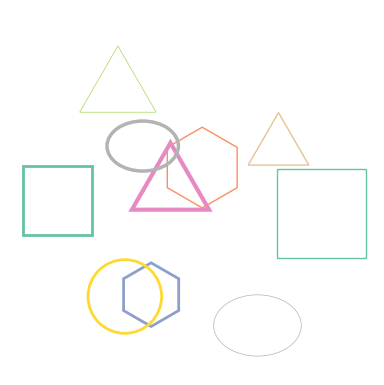[{"shape": "square", "thickness": 2, "radius": 0.45, "center": [0.149, 0.479]}, {"shape": "square", "thickness": 1, "radius": 0.58, "center": [0.835, 0.446]}, {"shape": "hexagon", "thickness": 1, "radius": 0.52, "center": [0.525, 0.565]}, {"shape": "hexagon", "thickness": 2, "radius": 0.41, "center": [0.393, 0.235]}, {"shape": "triangle", "thickness": 3, "radius": 0.58, "center": [0.443, 0.513]}, {"shape": "triangle", "thickness": 0.5, "radius": 0.57, "center": [0.306, 0.766]}, {"shape": "circle", "thickness": 2, "radius": 0.48, "center": [0.324, 0.23]}, {"shape": "triangle", "thickness": 1, "radius": 0.45, "center": [0.723, 0.617]}, {"shape": "oval", "thickness": 2.5, "radius": 0.46, "center": [0.371, 0.621]}, {"shape": "oval", "thickness": 0.5, "radius": 0.57, "center": [0.669, 0.155]}]